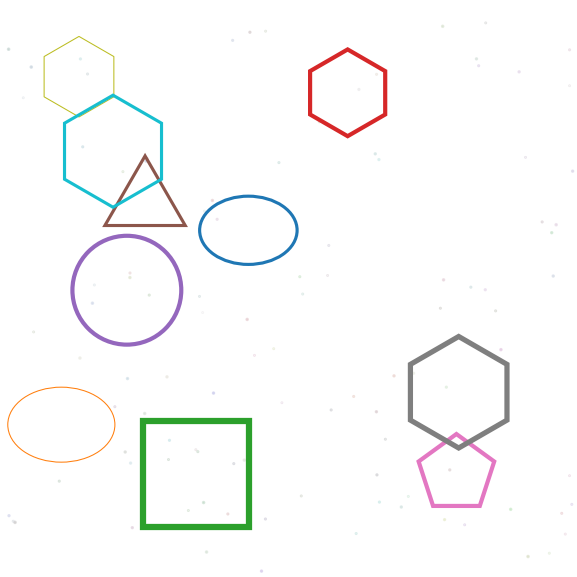[{"shape": "oval", "thickness": 1.5, "radius": 0.42, "center": [0.43, 0.6]}, {"shape": "oval", "thickness": 0.5, "radius": 0.46, "center": [0.106, 0.264]}, {"shape": "square", "thickness": 3, "radius": 0.46, "center": [0.339, 0.179]}, {"shape": "hexagon", "thickness": 2, "radius": 0.38, "center": [0.602, 0.838]}, {"shape": "circle", "thickness": 2, "radius": 0.47, "center": [0.22, 0.497]}, {"shape": "triangle", "thickness": 1.5, "radius": 0.4, "center": [0.251, 0.649]}, {"shape": "pentagon", "thickness": 2, "radius": 0.34, "center": [0.79, 0.179]}, {"shape": "hexagon", "thickness": 2.5, "radius": 0.48, "center": [0.794, 0.32]}, {"shape": "hexagon", "thickness": 0.5, "radius": 0.35, "center": [0.137, 0.866]}, {"shape": "hexagon", "thickness": 1.5, "radius": 0.48, "center": [0.196, 0.737]}]